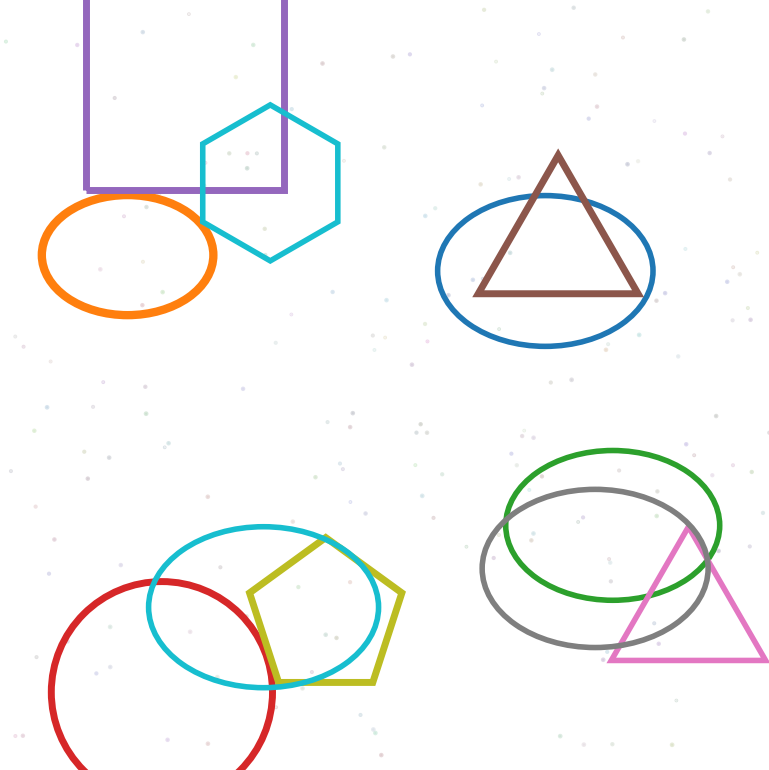[{"shape": "oval", "thickness": 2, "radius": 0.7, "center": [0.708, 0.648]}, {"shape": "oval", "thickness": 3, "radius": 0.56, "center": [0.166, 0.669]}, {"shape": "oval", "thickness": 2, "radius": 0.69, "center": [0.796, 0.318]}, {"shape": "circle", "thickness": 2.5, "radius": 0.72, "center": [0.21, 0.101]}, {"shape": "square", "thickness": 2.5, "radius": 0.64, "center": [0.24, 0.882]}, {"shape": "triangle", "thickness": 2.5, "radius": 0.6, "center": [0.725, 0.678]}, {"shape": "triangle", "thickness": 2, "radius": 0.58, "center": [0.894, 0.2]}, {"shape": "oval", "thickness": 2, "radius": 0.73, "center": [0.773, 0.262]}, {"shape": "pentagon", "thickness": 2.5, "radius": 0.52, "center": [0.423, 0.198]}, {"shape": "hexagon", "thickness": 2, "radius": 0.51, "center": [0.351, 0.762]}, {"shape": "oval", "thickness": 2, "radius": 0.75, "center": [0.342, 0.211]}]